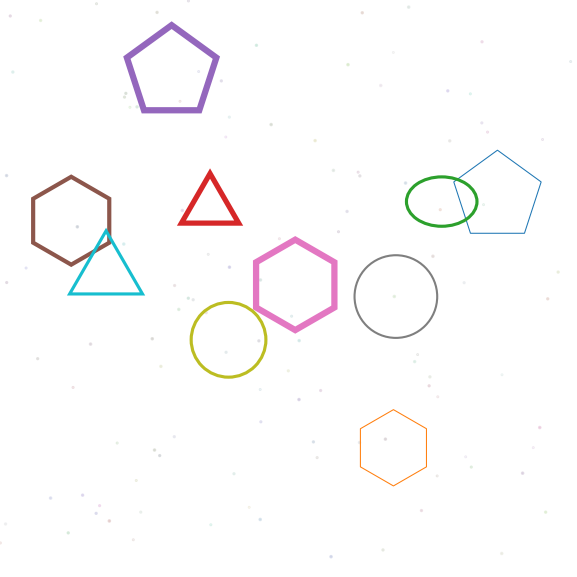[{"shape": "pentagon", "thickness": 0.5, "radius": 0.4, "center": [0.861, 0.66]}, {"shape": "hexagon", "thickness": 0.5, "radius": 0.33, "center": [0.681, 0.224]}, {"shape": "oval", "thickness": 1.5, "radius": 0.31, "center": [0.765, 0.65]}, {"shape": "triangle", "thickness": 2.5, "radius": 0.29, "center": [0.364, 0.641]}, {"shape": "pentagon", "thickness": 3, "radius": 0.41, "center": [0.297, 0.874]}, {"shape": "hexagon", "thickness": 2, "radius": 0.38, "center": [0.123, 0.617]}, {"shape": "hexagon", "thickness": 3, "radius": 0.39, "center": [0.511, 0.506]}, {"shape": "circle", "thickness": 1, "radius": 0.36, "center": [0.686, 0.486]}, {"shape": "circle", "thickness": 1.5, "radius": 0.32, "center": [0.396, 0.411]}, {"shape": "triangle", "thickness": 1.5, "radius": 0.36, "center": [0.184, 0.527]}]